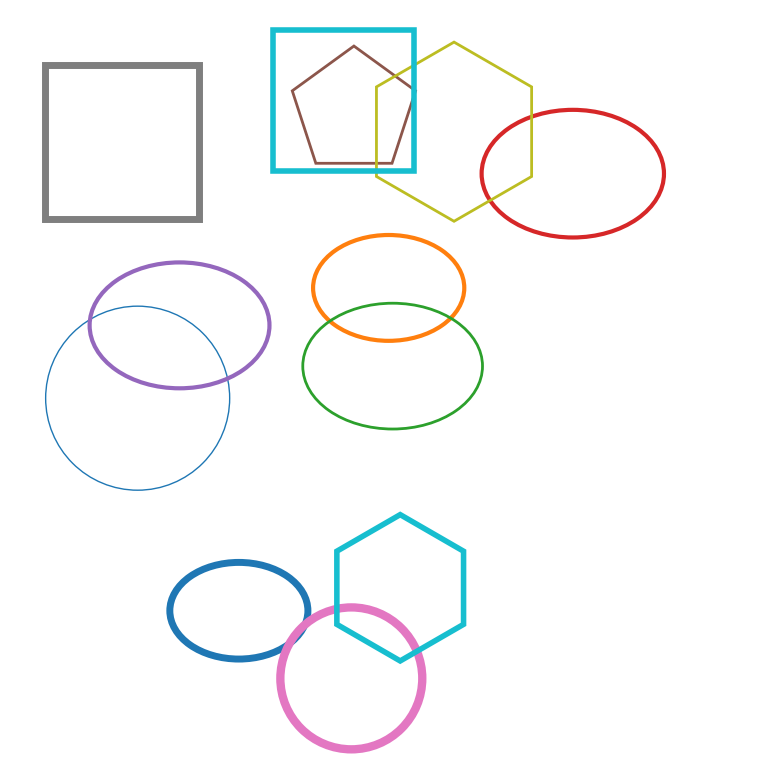[{"shape": "circle", "thickness": 0.5, "radius": 0.6, "center": [0.179, 0.483]}, {"shape": "oval", "thickness": 2.5, "radius": 0.45, "center": [0.31, 0.207]}, {"shape": "oval", "thickness": 1.5, "radius": 0.49, "center": [0.505, 0.626]}, {"shape": "oval", "thickness": 1, "radius": 0.58, "center": [0.51, 0.525]}, {"shape": "oval", "thickness": 1.5, "radius": 0.59, "center": [0.744, 0.774]}, {"shape": "oval", "thickness": 1.5, "radius": 0.58, "center": [0.233, 0.577]}, {"shape": "pentagon", "thickness": 1, "radius": 0.42, "center": [0.46, 0.856]}, {"shape": "circle", "thickness": 3, "radius": 0.46, "center": [0.456, 0.119]}, {"shape": "square", "thickness": 2.5, "radius": 0.5, "center": [0.159, 0.816]}, {"shape": "hexagon", "thickness": 1, "radius": 0.58, "center": [0.59, 0.829]}, {"shape": "square", "thickness": 2, "radius": 0.46, "center": [0.446, 0.869]}, {"shape": "hexagon", "thickness": 2, "radius": 0.47, "center": [0.52, 0.237]}]